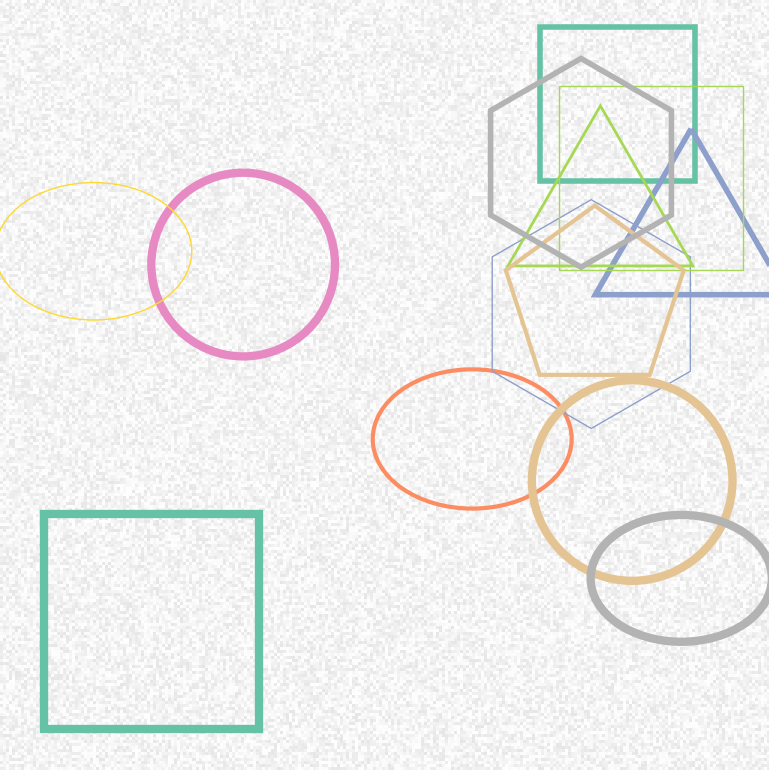[{"shape": "square", "thickness": 3, "radius": 0.7, "center": [0.197, 0.193]}, {"shape": "square", "thickness": 2, "radius": 0.5, "center": [0.802, 0.865]}, {"shape": "oval", "thickness": 1.5, "radius": 0.65, "center": [0.613, 0.43]}, {"shape": "hexagon", "thickness": 0.5, "radius": 0.74, "center": [0.768, 0.592]}, {"shape": "triangle", "thickness": 2, "radius": 0.72, "center": [0.898, 0.689]}, {"shape": "circle", "thickness": 3, "radius": 0.6, "center": [0.316, 0.656]}, {"shape": "triangle", "thickness": 1, "radius": 0.69, "center": [0.78, 0.724]}, {"shape": "square", "thickness": 0.5, "radius": 0.6, "center": [0.845, 0.769]}, {"shape": "oval", "thickness": 0.5, "radius": 0.64, "center": [0.122, 0.674]}, {"shape": "circle", "thickness": 3, "radius": 0.65, "center": [0.821, 0.376]}, {"shape": "pentagon", "thickness": 1.5, "radius": 0.61, "center": [0.772, 0.611]}, {"shape": "oval", "thickness": 3, "radius": 0.59, "center": [0.885, 0.249]}, {"shape": "hexagon", "thickness": 2, "radius": 0.68, "center": [0.755, 0.789]}]